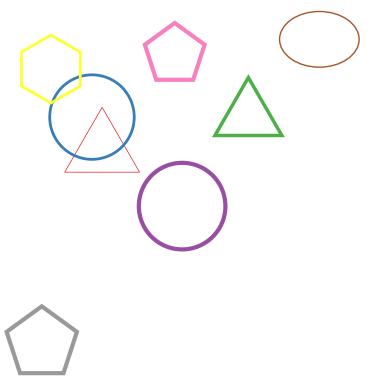[{"shape": "triangle", "thickness": 0.5, "radius": 0.56, "center": [0.265, 0.609]}, {"shape": "circle", "thickness": 2, "radius": 0.55, "center": [0.239, 0.696]}, {"shape": "triangle", "thickness": 2.5, "radius": 0.5, "center": [0.645, 0.698]}, {"shape": "circle", "thickness": 3, "radius": 0.56, "center": [0.473, 0.465]}, {"shape": "hexagon", "thickness": 2, "radius": 0.44, "center": [0.132, 0.821]}, {"shape": "oval", "thickness": 1, "radius": 0.52, "center": [0.829, 0.898]}, {"shape": "pentagon", "thickness": 3, "radius": 0.41, "center": [0.454, 0.859]}, {"shape": "pentagon", "thickness": 3, "radius": 0.48, "center": [0.108, 0.108]}]